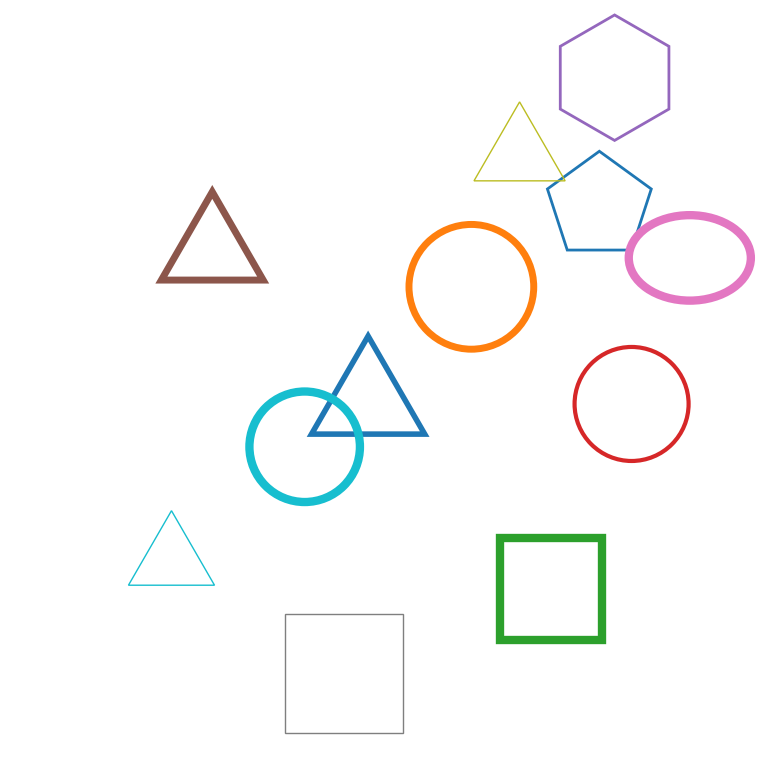[{"shape": "triangle", "thickness": 2, "radius": 0.42, "center": [0.478, 0.479]}, {"shape": "pentagon", "thickness": 1, "radius": 0.35, "center": [0.778, 0.733]}, {"shape": "circle", "thickness": 2.5, "radius": 0.41, "center": [0.612, 0.628]}, {"shape": "square", "thickness": 3, "radius": 0.33, "center": [0.716, 0.235]}, {"shape": "circle", "thickness": 1.5, "radius": 0.37, "center": [0.82, 0.475]}, {"shape": "hexagon", "thickness": 1, "radius": 0.41, "center": [0.798, 0.899]}, {"shape": "triangle", "thickness": 2.5, "radius": 0.38, "center": [0.276, 0.674]}, {"shape": "oval", "thickness": 3, "radius": 0.4, "center": [0.896, 0.665]}, {"shape": "square", "thickness": 0.5, "radius": 0.38, "center": [0.447, 0.125]}, {"shape": "triangle", "thickness": 0.5, "radius": 0.34, "center": [0.675, 0.799]}, {"shape": "triangle", "thickness": 0.5, "radius": 0.32, "center": [0.223, 0.272]}, {"shape": "circle", "thickness": 3, "radius": 0.36, "center": [0.396, 0.42]}]